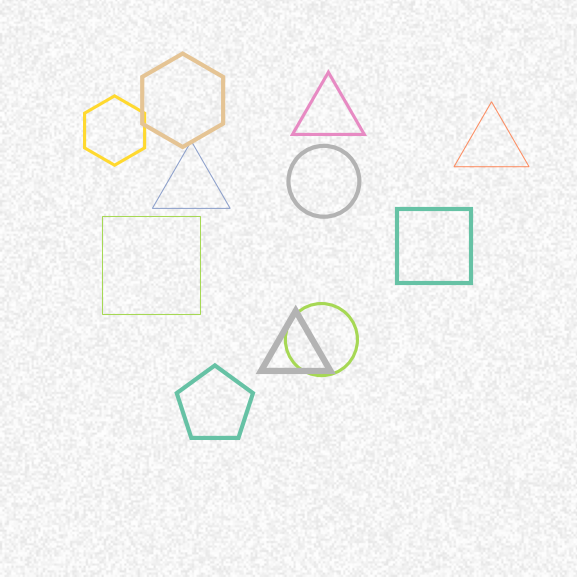[{"shape": "square", "thickness": 2, "radius": 0.32, "center": [0.752, 0.573]}, {"shape": "pentagon", "thickness": 2, "radius": 0.35, "center": [0.372, 0.297]}, {"shape": "triangle", "thickness": 0.5, "radius": 0.38, "center": [0.851, 0.748]}, {"shape": "triangle", "thickness": 0.5, "radius": 0.39, "center": [0.331, 0.677]}, {"shape": "triangle", "thickness": 1.5, "radius": 0.36, "center": [0.569, 0.802]}, {"shape": "circle", "thickness": 1.5, "radius": 0.31, "center": [0.557, 0.411]}, {"shape": "square", "thickness": 0.5, "radius": 0.42, "center": [0.262, 0.541]}, {"shape": "hexagon", "thickness": 1.5, "radius": 0.3, "center": [0.198, 0.773]}, {"shape": "hexagon", "thickness": 2, "radius": 0.4, "center": [0.316, 0.825]}, {"shape": "triangle", "thickness": 3, "radius": 0.35, "center": [0.512, 0.392]}, {"shape": "circle", "thickness": 2, "radius": 0.31, "center": [0.561, 0.685]}]